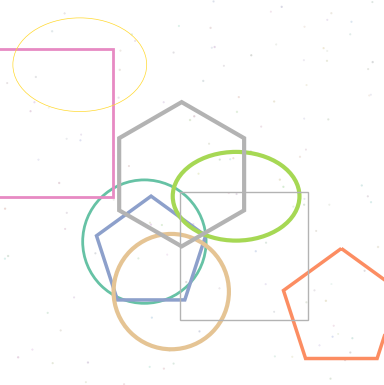[{"shape": "circle", "thickness": 2, "radius": 0.8, "center": [0.375, 0.372]}, {"shape": "pentagon", "thickness": 2.5, "radius": 0.79, "center": [0.887, 0.197]}, {"shape": "pentagon", "thickness": 2.5, "radius": 0.75, "center": [0.392, 0.342]}, {"shape": "square", "thickness": 2, "radius": 0.96, "center": [0.103, 0.681]}, {"shape": "oval", "thickness": 3, "radius": 0.82, "center": [0.613, 0.49]}, {"shape": "oval", "thickness": 0.5, "radius": 0.87, "center": [0.207, 0.832]}, {"shape": "circle", "thickness": 3, "radius": 0.75, "center": [0.445, 0.243]}, {"shape": "square", "thickness": 1, "radius": 0.83, "center": [0.634, 0.336]}, {"shape": "hexagon", "thickness": 3, "radius": 0.94, "center": [0.472, 0.547]}]